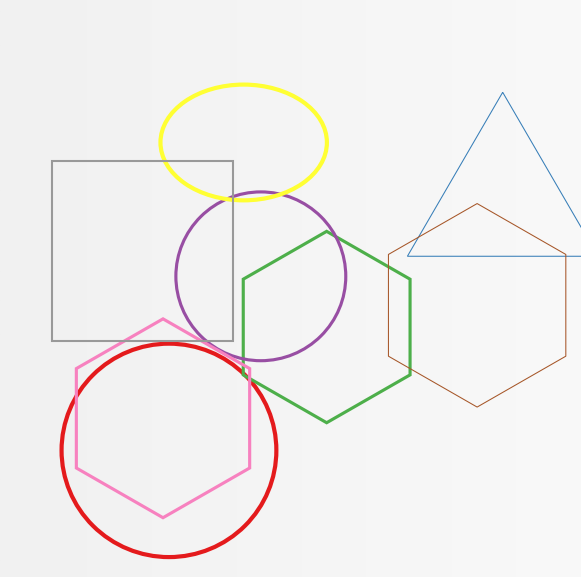[{"shape": "circle", "thickness": 2, "radius": 0.92, "center": [0.291, 0.219]}, {"shape": "triangle", "thickness": 0.5, "radius": 0.95, "center": [0.865, 0.65]}, {"shape": "hexagon", "thickness": 1.5, "radius": 0.83, "center": [0.562, 0.433]}, {"shape": "circle", "thickness": 1.5, "radius": 0.73, "center": [0.449, 0.521]}, {"shape": "oval", "thickness": 2, "radius": 0.72, "center": [0.419, 0.752]}, {"shape": "hexagon", "thickness": 0.5, "radius": 0.88, "center": [0.821, 0.47]}, {"shape": "hexagon", "thickness": 1.5, "radius": 0.86, "center": [0.28, 0.275]}, {"shape": "square", "thickness": 1, "radius": 0.78, "center": [0.245, 0.565]}]